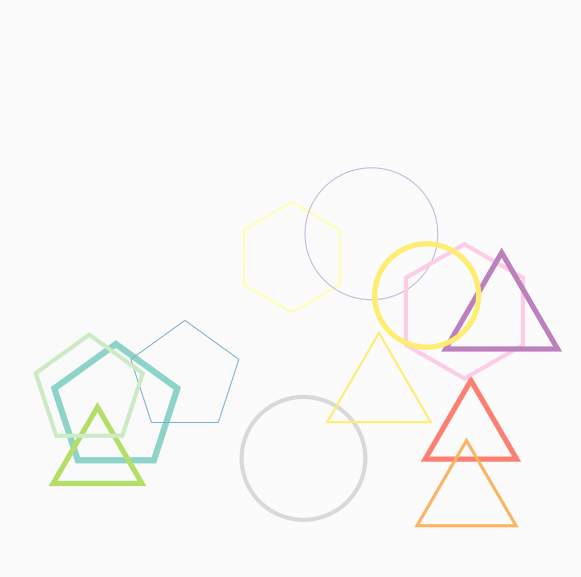[{"shape": "pentagon", "thickness": 3, "radius": 0.56, "center": [0.199, 0.292]}, {"shape": "hexagon", "thickness": 1, "radius": 0.48, "center": [0.502, 0.554]}, {"shape": "circle", "thickness": 0.5, "radius": 0.57, "center": [0.639, 0.594]}, {"shape": "triangle", "thickness": 2.5, "radius": 0.45, "center": [0.81, 0.25]}, {"shape": "pentagon", "thickness": 0.5, "radius": 0.49, "center": [0.318, 0.347]}, {"shape": "triangle", "thickness": 1.5, "radius": 0.49, "center": [0.803, 0.138]}, {"shape": "triangle", "thickness": 2.5, "radius": 0.44, "center": [0.168, 0.206]}, {"shape": "hexagon", "thickness": 2, "radius": 0.58, "center": [0.799, 0.46]}, {"shape": "circle", "thickness": 2, "radius": 0.53, "center": [0.522, 0.205]}, {"shape": "triangle", "thickness": 2.5, "radius": 0.56, "center": [0.863, 0.45]}, {"shape": "pentagon", "thickness": 2, "radius": 0.48, "center": [0.154, 0.323]}, {"shape": "triangle", "thickness": 1, "radius": 0.52, "center": [0.652, 0.32]}, {"shape": "circle", "thickness": 2.5, "radius": 0.45, "center": [0.734, 0.488]}]